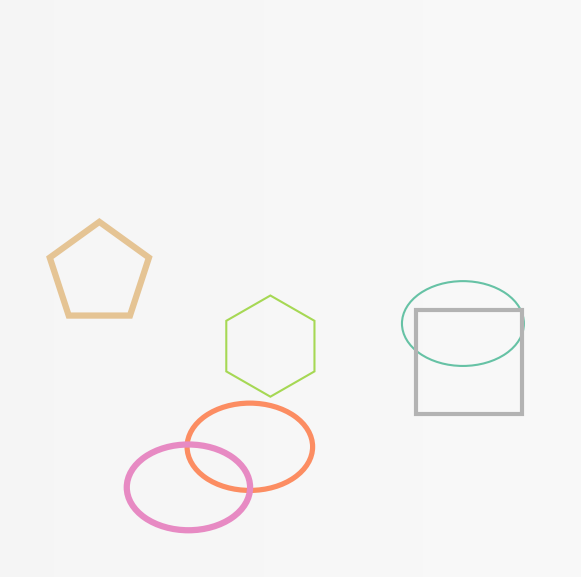[{"shape": "oval", "thickness": 1, "radius": 0.52, "center": [0.796, 0.439]}, {"shape": "oval", "thickness": 2.5, "radius": 0.54, "center": [0.43, 0.226]}, {"shape": "oval", "thickness": 3, "radius": 0.53, "center": [0.324, 0.155]}, {"shape": "hexagon", "thickness": 1, "radius": 0.44, "center": [0.465, 0.4]}, {"shape": "pentagon", "thickness": 3, "radius": 0.45, "center": [0.171, 0.525]}, {"shape": "square", "thickness": 2, "radius": 0.45, "center": [0.807, 0.372]}]